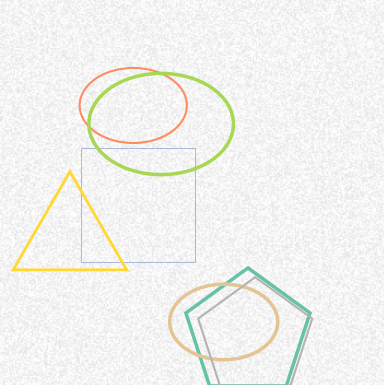[{"shape": "pentagon", "thickness": 2.5, "radius": 0.85, "center": [0.644, 0.135]}, {"shape": "oval", "thickness": 1.5, "radius": 0.7, "center": [0.346, 0.726]}, {"shape": "square", "thickness": 0.5, "radius": 0.74, "center": [0.359, 0.469]}, {"shape": "oval", "thickness": 2.5, "radius": 0.94, "center": [0.419, 0.678]}, {"shape": "triangle", "thickness": 2, "radius": 0.85, "center": [0.182, 0.384]}, {"shape": "oval", "thickness": 2.5, "radius": 0.7, "center": [0.581, 0.164]}, {"shape": "pentagon", "thickness": 1.5, "radius": 0.78, "center": [0.663, 0.124]}]